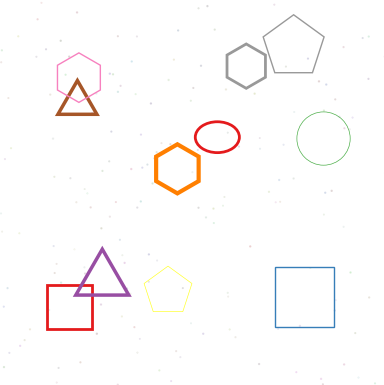[{"shape": "oval", "thickness": 2, "radius": 0.29, "center": [0.565, 0.644]}, {"shape": "square", "thickness": 2, "radius": 0.29, "center": [0.181, 0.202]}, {"shape": "square", "thickness": 1, "radius": 0.39, "center": [0.791, 0.229]}, {"shape": "circle", "thickness": 0.5, "radius": 0.35, "center": [0.84, 0.64]}, {"shape": "triangle", "thickness": 2.5, "radius": 0.4, "center": [0.266, 0.273]}, {"shape": "hexagon", "thickness": 3, "radius": 0.32, "center": [0.461, 0.561]}, {"shape": "pentagon", "thickness": 0.5, "radius": 0.33, "center": [0.436, 0.243]}, {"shape": "triangle", "thickness": 2.5, "radius": 0.29, "center": [0.201, 0.732]}, {"shape": "hexagon", "thickness": 1, "radius": 0.32, "center": [0.205, 0.798]}, {"shape": "hexagon", "thickness": 2, "radius": 0.29, "center": [0.64, 0.828]}, {"shape": "pentagon", "thickness": 1, "radius": 0.42, "center": [0.763, 0.878]}]